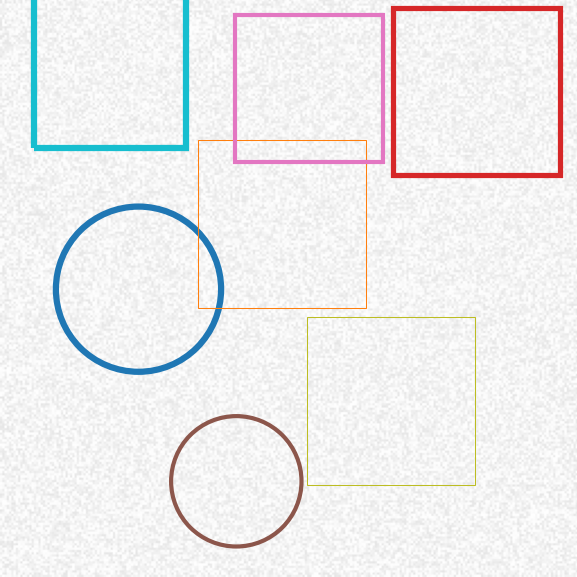[{"shape": "circle", "thickness": 3, "radius": 0.72, "center": [0.24, 0.498]}, {"shape": "square", "thickness": 0.5, "radius": 0.73, "center": [0.489, 0.611]}, {"shape": "square", "thickness": 2.5, "radius": 0.72, "center": [0.825, 0.841]}, {"shape": "circle", "thickness": 2, "radius": 0.56, "center": [0.409, 0.166]}, {"shape": "square", "thickness": 2, "radius": 0.64, "center": [0.535, 0.846]}, {"shape": "square", "thickness": 0.5, "radius": 0.73, "center": [0.677, 0.305]}, {"shape": "square", "thickness": 3, "radius": 0.66, "center": [0.191, 0.875]}]